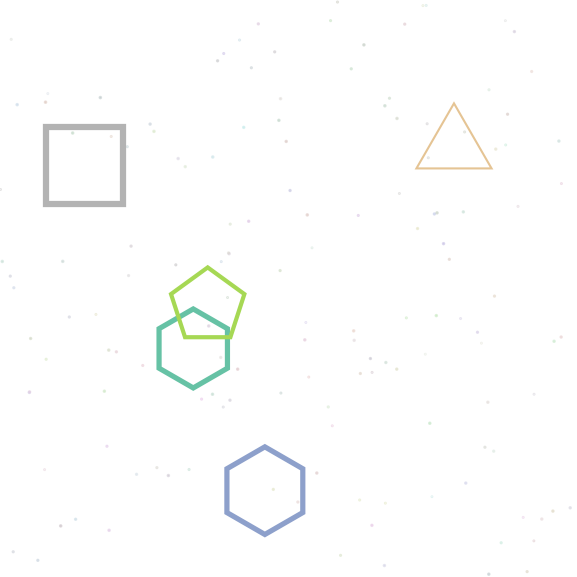[{"shape": "hexagon", "thickness": 2.5, "radius": 0.34, "center": [0.335, 0.396]}, {"shape": "hexagon", "thickness": 2.5, "radius": 0.38, "center": [0.459, 0.15]}, {"shape": "pentagon", "thickness": 2, "radius": 0.33, "center": [0.36, 0.469]}, {"shape": "triangle", "thickness": 1, "radius": 0.38, "center": [0.786, 0.745]}, {"shape": "square", "thickness": 3, "radius": 0.33, "center": [0.146, 0.712]}]